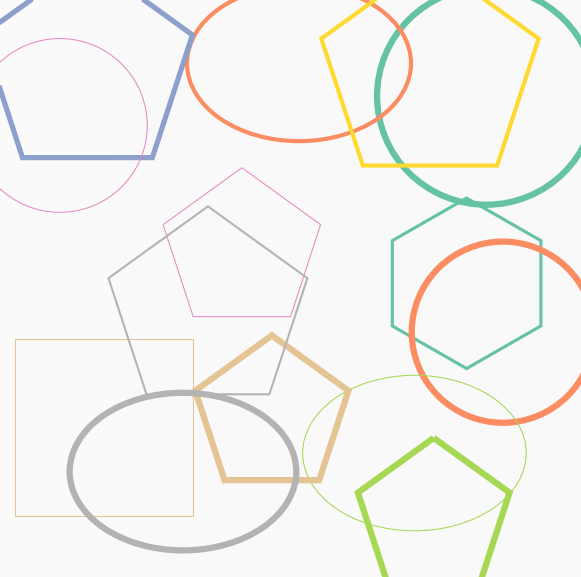[{"shape": "circle", "thickness": 3, "radius": 0.94, "center": [0.837, 0.833]}, {"shape": "hexagon", "thickness": 1.5, "radius": 0.74, "center": [0.803, 0.509]}, {"shape": "oval", "thickness": 2, "radius": 0.96, "center": [0.514, 0.89]}, {"shape": "circle", "thickness": 3, "radius": 0.78, "center": [0.865, 0.424]}, {"shape": "pentagon", "thickness": 2.5, "radius": 0.95, "center": [0.15, 0.88]}, {"shape": "pentagon", "thickness": 0.5, "radius": 0.71, "center": [0.416, 0.566]}, {"shape": "circle", "thickness": 0.5, "radius": 0.75, "center": [0.103, 0.782]}, {"shape": "oval", "thickness": 0.5, "radius": 0.96, "center": [0.713, 0.215]}, {"shape": "pentagon", "thickness": 3, "radius": 0.69, "center": [0.746, 0.104]}, {"shape": "pentagon", "thickness": 2, "radius": 0.98, "center": [0.74, 0.871]}, {"shape": "pentagon", "thickness": 3, "radius": 0.69, "center": [0.468, 0.28]}, {"shape": "square", "thickness": 0.5, "radius": 0.77, "center": [0.179, 0.259]}, {"shape": "oval", "thickness": 3, "radius": 0.97, "center": [0.315, 0.183]}, {"shape": "pentagon", "thickness": 1, "radius": 0.9, "center": [0.358, 0.462]}]